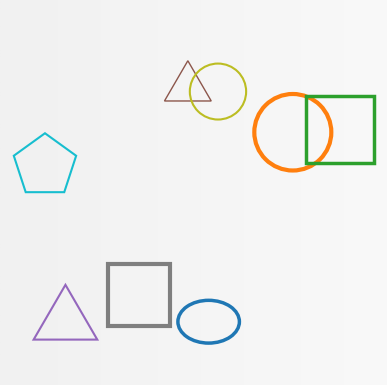[{"shape": "oval", "thickness": 2.5, "radius": 0.4, "center": [0.538, 0.164]}, {"shape": "circle", "thickness": 3, "radius": 0.5, "center": [0.756, 0.657]}, {"shape": "square", "thickness": 2.5, "radius": 0.44, "center": [0.877, 0.664]}, {"shape": "triangle", "thickness": 1.5, "radius": 0.47, "center": [0.169, 0.165]}, {"shape": "triangle", "thickness": 1, "radius": 0.35, "center": [0.485, 0.773]}, {"shape": "square", "thickness": 3, "radius": 0.4, "center": [0.36, 0.234]}, {"shape": "circle", "thickness": 1.5, "radius": 0.36, "center": [0.563, 0.762]}, {"shape": "pentagon", "thickness": 1.5, "radius": 0.42, "center": [0.116, 0.569]}]